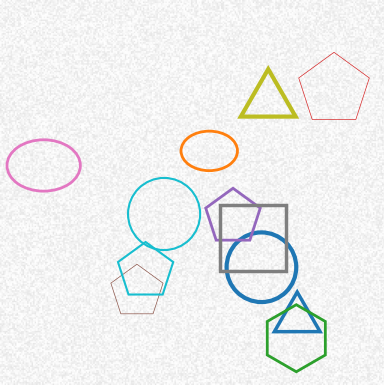[{"shape": "circle", "thickness": 3, "radius": 0.45, "center": [0.679, 0.306]}, {"shape": "triangle", "thickness": 2.5, "radius": 0.34, "center": [0.772, 0.173]}, {"shape": "oval", "thickness": 2, "radius": 0.37, "center": [0.543, 0.608]}, {"shape": "hexagon", "thickness": 2, "radius": 0.44, "center": [0.77, 0.121]}, {"shape": "pentagon", "thickness": 0.5, "radius": 0.48, "center": [0.868, 0.768]}, {"shape": "pentagon", "thickness": 2, "radius": 0.37, "center": [0.605, 0.436]}, {"shape": "pentagon", "thickness": 0.5, "radius": 0.36, "center": [0.356, 0.243]}, {"shape": "oval", "thickness": 2, "radius": 0.48, "center": [0.113, 0.57]}, {"shape": "square", "thickness": 2.5, "radius": 0.43, "center": [0.657, 0.381]}, {"shape": "triangle", "thickness": 3, "radius": 0.41, "center": [0.697, 0.738]}, {"shape": "pentagon", "thickness": 1.5, "radius": 0.38, "center": [0.378, 0.296]}, {"shape": "circle", "thickness": 1.5, "radius": 0.47, "center": [0.426, 0.444]}]